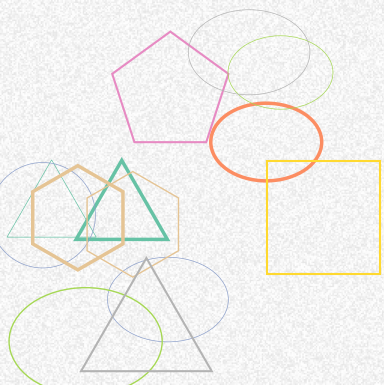[{"shape": "triangle", "thickness": 2.5, "radius": 0.68, "center": [0.316, 0.447]}, {"shape": "triangle", "thickness": 0.5, "radius": 0.67, "center": [0.134, 0.451]}, {"shape": "oval", "thickness": 2.5, "radius": 0.72, "center": [0.692, 0.631]}, {"shape": "oval", "thickness": 0.5, "radius": 0.78, "center": [0.436, 0.222]}, {"shape": "circle", "thickness": 0.5, "radius": 0.68, "center": [0.111, 0.441]}, {"shape": "pentagon", "thickness": 1.5, "radius": 0.79, "center": [0.442, 0.759]}, {"shape": "oval", "thickness": 0.5, "radius": 0.68, "center": [0.729, 0.812]}, {"shape": "oval", "thickness": 1, "radius": 0.99, "center": [0.222, 0.114]}, {"shape": "square", "thickness": 1.5, "radius": 0.74, "center": [0.84, 0.434]}, {"shape": "hexagon", "thickness": 1, "radius": 0.69, "center": [0.345, 0.417]}, {"shape": "hexagon", "thickness": 2.5, "radius": 0.68, "center": [0.202, 0.434]}, {"shape": "triangle", "thickness": 1.5, "radius": 0.98, "center": [0.38, 0.134]}, {"shape": "oval", "thickness": 0.5, "radius": 0.79, "center": [0.647, 0.864]}]